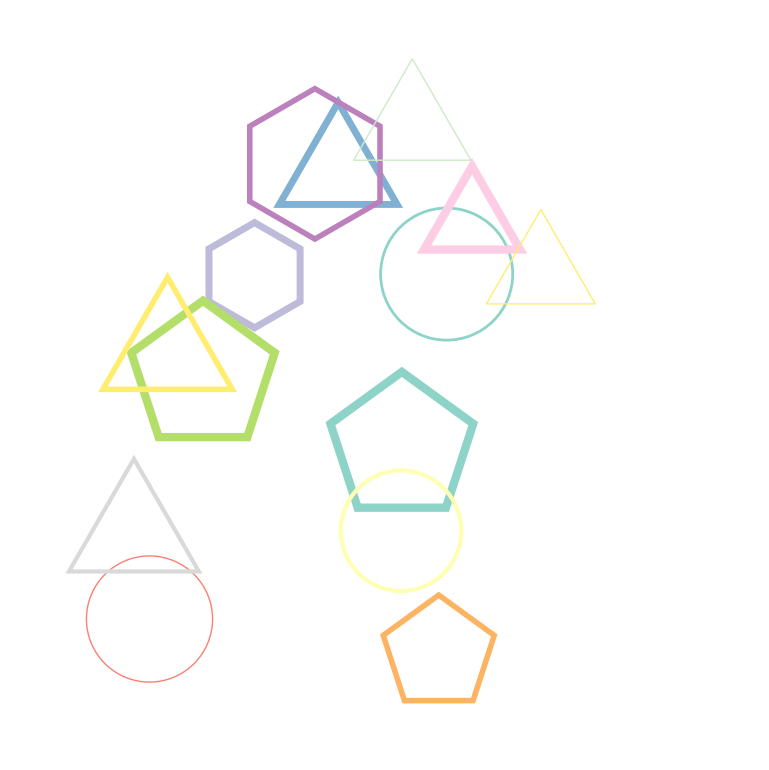[{"shape": "circle", "thickness": 1, "radius": 0.43, "center": [0.58, 0.644]}, {"shape": "pentagon", "thickness": 3, "radius": 0.49, "center": [0.522, 0.42]}, {"shape": "circle", "thickness": 1.5, "radius": 0.39, "center": [0.521, 0.311]}, {"shape": "hexagon", "thickness": 2.5, "radius": 0.34, "center": [0.331, 0.643]}, {"shape": "circle", "thickness": 0.5, "radius": 0.41, "center": [0.194, 0.196]}, {"shape": "triangle", "thickness": 2.5, "radius": 0.44, "center": [0.439, 0.779]}, {"shape": "pentagon", "thickness": 2, "radius": 0.38, "center": [0.57, 0.151]}, {"shape": "pentagon", "thickness": 3, "radius": 0.49, "center": [0.264, 0.512]}, {"shape": "triangle", "thickness": 3, "radius": 0.36, "center": [0.613, 0.712]}, {"shape": "triangle", "thickness": 1.5, "radius": 0.49, "center": [0.174, 0.307]}, {"shape": "hexagon", "thickness": 2, "radius": 0.49, "center": [0.409, 0.787]}, {"shape": "triangle", "thickness": 0.5, "radius": 0.44, "center": [0.535, 0.836]}, {"shape": "triangle", "thickness": 0.5, "radius": 0.41, "center": [0.702, 0.646]}, {"shape": "triangle", "thickness": 2, "radius": 0.49, "center": [0.218, 0.543]}]